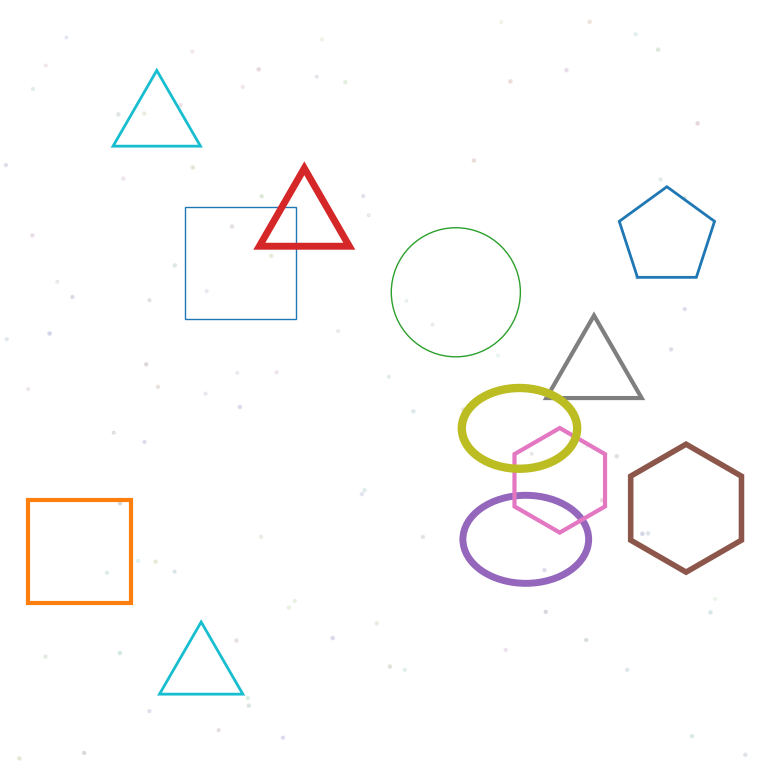[{"shape": "pentagon", "thickness": 1, "radius": 0.33, "center": [0.866, 0.692]}, {"shape": "square", "thickness": 0.5, "radius": 0.36, "center": [0.312, 0.659]}, {"shape": "square", "thickness": 1.5, "radius": 0.33, "center": [0.103, 0.284]}, {"shape": "circle", "thickness": 0.5, "radius": 0.42, "center": [0.592, 0.62]}, {"shape": "triangle", "thickness": 2.5, "radius": 0.34, "center": [0.395, 0.714]}, {"shape": "oval", "thickness": 2.5, "radius": 0.41, "center": [0.683, 0.3]}, {"shape": "hexagon", "thickness": 2, "radius": 0.42, "center": [0.891, 0.34]}, {"shape": "hexagon", "thickness": 1.5, "radius": 0.34, "center": [0.727, 0.376]}, {"shape": "triangle", "thickness": 1.5, "radius": 0.36, "center": [0.771, 0.519]}, {"shape": "oval", "thickness": 3, "radius": 0.37, "center": [0.675, 0.444]}, {"shape": "triangle", "thickness": 1, "radius": 0.33, "center": [0.204, 0.843]}, {"shape": "triangle", "thickness": 1, "radius": 0.31, "center": [0.261, 0.13]}]